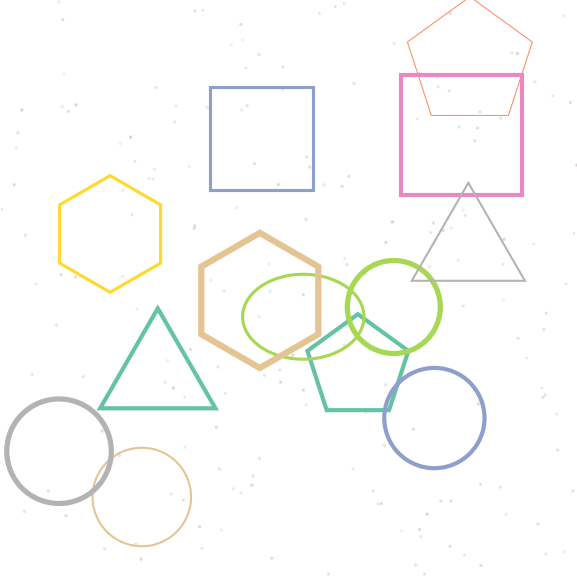[{"shape": "triangle", "thickness": 2, "radius": 0.58, "center": [0.273, 0.35]}, {"shape": "pentagon", "thickness": 2, "radius": 0.46, "center": [0.62, 0.363]}, {"shape": "pentagon", "thickness": 0.5, "radius": 0.57, "center": [0.814, 0.891]}, {"shape": "circle", "thickness": 2, "radius": 0.43, "center": [0.752, 0.275]}, {"shape": "square", "thickness": 1.5, "radius": 0.45, "center": [0.453, 0.76]}, {"shape": "square", "thickness": 2, "radius": 0.52, "center": [0.799, 0.766]}, {"shape": "circle", "thickness": 2.5, "radius": 0.4, "center": [0.682, 0.468]}, {"shape": "oval", "thickness": 1.5, "radius": 0.53, "center": [0.525, 0.451]}, {"shape": "hexagon", "thickness": 1.5, "radius": 0.5, "center": [0.191, 0.594]}, {"shape": "hexagon", "thickness": 3, "radius": 0.58, "center": [0.45, 0.479]}, {"shape": "circle", "thickness": 1, "radius": 0.43, "center": [0.246, 0.139]}, {"shape": "circle", "thickness": 2.5, "radius": 0.45, "center": [0.102, 0.218]}, {"shape": "triangle", "thickness": 1, "radius": 0.57, "center": [0.811, 0.569]}]